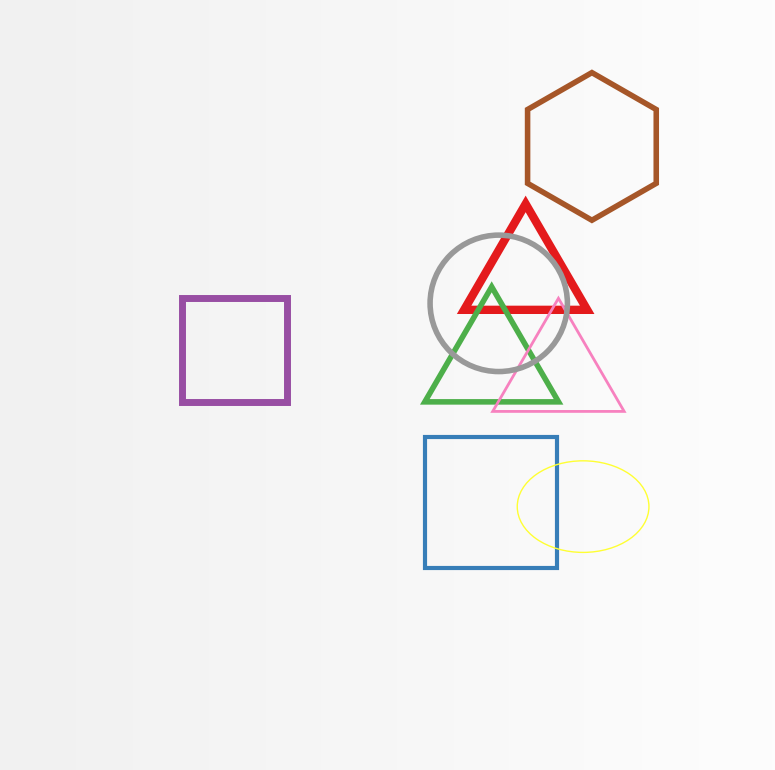[{"shape": "triangle", "thickness": 3, "radius": 0.46, "center": [0.678, 0.643]}, {"shape": "square", "thickness": 1.5, "radius": 0.43, "center": [0.633, 0.348]}, {"shape": "triangle", "thickness": 2, "radius": 0.5, "center": [0.634, 0.528]}, {"shape": "square", "thickness": 2.5, "radius": 0.34, "center": [0.302, 0.545]}, {"shape": "oval", "thickness": 0.5, "radius": 0.42, "center": [0.752, 0.342]}, {"shape": "hexagon", "thickness": 2, "radius": 0.48, "center": [0.764, 0.81]}, {"shape": "triangle", "thickness": 1, "radius": 0.49, "center": [0.721, 0.515]}, {"shape": "circle", "thickness": 2, "radius": 0.44, "center": [0.644, 0.606]}]